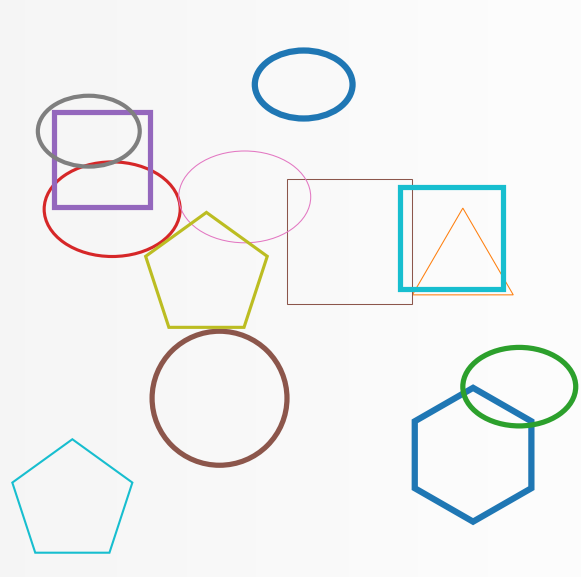[{"shape": "hexagon", "thickness": 3, "radius": 0.58, "center": [0.814, 0.212]}, {"shape": "oval", "thickness": 3, "radius": 0.42, "center": [0.522, 0.853]}, {"shape": "triangle", "thickness": 0.5, "radius": 0.5, "center": [0.796, 0.539]}, {"shape": "oval", "thickness": 2.5, "radius": 0.49, "center": [0.893, 0.33]}, {"shape": "oval", "thickness": 1.5, "radius": 0.58, "center": [0.193, 0.637]}, {"shape": "square", "thickness": 2.5, "radius": 0.41, "center": [0.176, 0.723]}, {"shape": "square", "thickness": 0.5, "radius": 0.54, "center": [0.601, 0.581]}, {"shape": "circle", "thickness": 2.5, "radius": 0.58, "center": [0.378, 0.31]}, {"shape": "oval", "thickness": 0.5, "radius": 0.57, "center": [0.421, 0.658]}, {"shape": "oval", "thickness": 2, "radius": 0.44, "center": [0.153, 0.772]}, {"shape": "pentagon", "thickness": 1.5, "radius": 0.55, "center": [0.355, 0.521]}, {"shape": "pentagon", "thickness": 1, "radius": 0.54, "center": [0.124, 0.13]}, {"shape": "square", "thickness": 2.5, "radius": 0.44, "center": [0.776, 0.587]}]